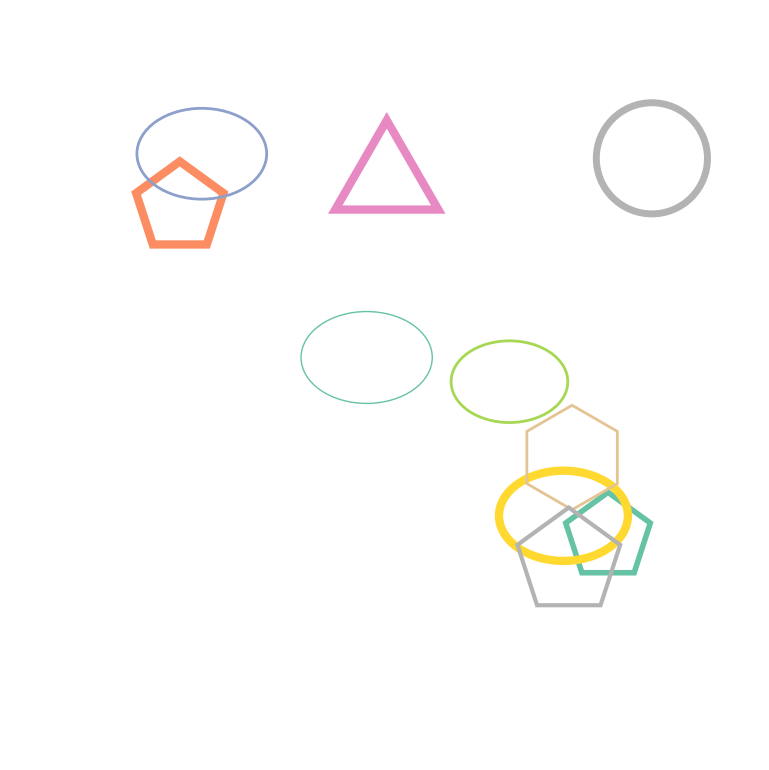[{"shape": "pentagon", "thickness": 2, "radius": 0.29, "center": [0.79, 0.303]}, {"shape": "oval", "thickness": 0.5, "radius": 0.43, "center": [0.476, 0.536]}, {"shape": "pentagon", "thickness": 3, "radius": 0.3, "center": [0.234, 0.731]}, {"shape": "oval", "thickness": 1, "radius": 0.42, "center": [0.262, 0.8]}, {"shape": "triangle", "thickness": 3, "radius": 0.39, "center": [0.502, 0.766]}, {"shape": "oval", "thickness": 1, "radius": 0.38, "center": [0.662, 0.504]}, {"shape": "oval", "thickness": 3, "radius": 0.42, "center": [0.732, 0.33]}, {"shape": "hexagon", "thickness": 1, "radius": 0.34, "center": [0.743, 0.406]}, {"shape": "circle", "thickness": 2.5, "radius": 0.36, "center": [0.847, 0.794]}, {"shape": "pentagon", "thickness": 1.5, "radius": 0.35, "center": [0.739, 0.271]}]